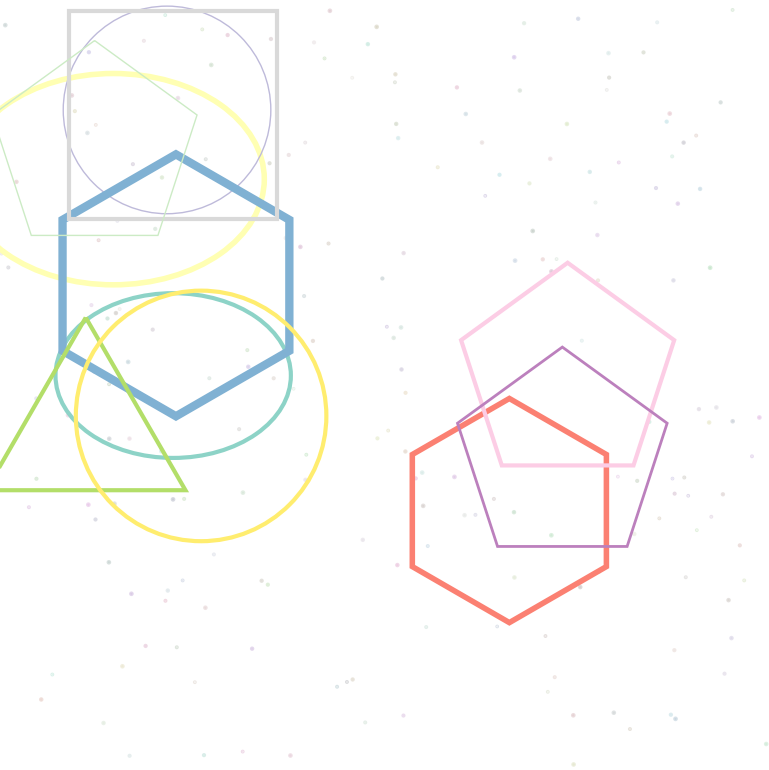[{"shape": "oval", "thickness": 1.5, "radius": 0.76, "center": [0.225, 0.512]}, {"shape": "oval", "thickness": 2, "radius": 0.98, "center": [0.147, 0.767]}, {"shape": "circle", "thickness": 0.5, "radius": 0.67, "center": [0.217, 0.857]}, {"shape": "hexagon", "thickness": 2, "radius": 0.73, "center": [0.661, 0.337]}, {"shape": "hexagon", "thickness": 3, "radius": 0.85, "center": [0.229, 0.629]}, {"shape": "triangle", "thickness": 1.5, "radius": 0.75, "center": [0.111, 0.438]}, {"shape": "pentagon", "thickness": 1.5, "radius": 0.73, "center": [0.737, 0.513]}, {"shape": "square", "thickness": 1.5, "radius": 0.67, "center": [0.224, 0.85]}, {"shape": "pentagon", "thickness": 1, "radius": 0.72, "center": [0.73, 0.406]}, {"shape": "pentagon", "thickness": 0.5, "radius": 0.7, "center": [0.123, 0.807]}, {"shape": "circle", "thickness": 1.5, "radius": 0.81, "center": [0.261, 0.46]}]